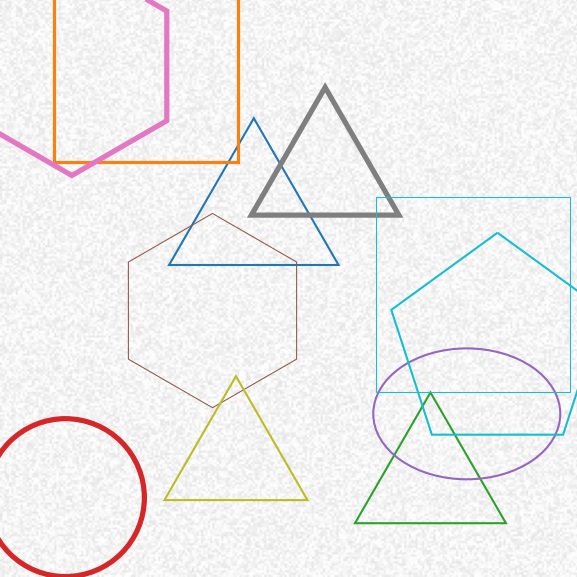[{"shape": "triangle", "thickness": 1, "radius": 0.85, "center": [0.439, 0.625]}, {"shape": "square", "thickness": 1.5, "radius": 0.8, "center": [0.253, 0.879]}, {"shape": "triangle", "thickness": 1, "radius": 0.75, "center": [0.745, 0.169]}, {"shape": "circle", "thickness": 2.5, "radius": 0.68, "center": [0.113, 0.137]}, {"shape": "oval", "thickness": 1, "radius": 0.81, "center": [0.808, 0.283]}, {"shape": "hexagon", "thickness": 0.5, "radius": 0.84, "center": [0.368, 0.461]}, {"shape": "hexagon", "thickness": 2.5, "radius": 0.95, "center": [0.124, 0.885]}, {"shape": "triangle", "thickness": 2.5, "radius": 0.74, "center": [0.563, 0.7]}, {"shape": "triangle", "thickness": 1, "radius": 0.72, "center": [0.409, 0.205]}, {"shape": "pentagon", "thickness": 1, "radius": 0.97, "center": [0.861, 0.403]}, {"shape": "square", "thickness": 0.5, "radius": 0.84, "center": [0.819, 0.489]}]